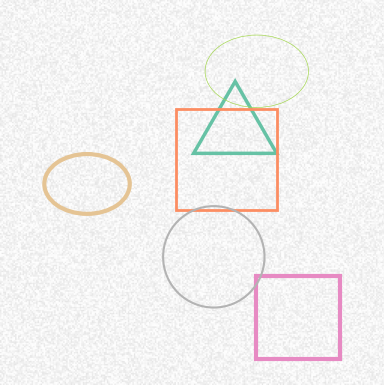[{"shape": "triangle", "thickness": 2.5, "radius": 0.62, "center": [0.611, 0.664]}, {"shape": "square", "thickness": 2, "radius": 0.66, "center": [0.588, 0.585]}, {"shape": "square", "thickness": 3, "radius": 0.54, "center": [0.774, 0.175]}, {"shape": "oval", "thickness": 0.5, "radius": 0.67, "center": [0.667, 0.815]}, {"shape": "oval", "thickness": 3, "radius": 0.55, "center": [0.226, 0.522]}, {"shape": "circle", "thickness": 1.5, "radius": 0.66, "center": [0.555, 0.333]}]